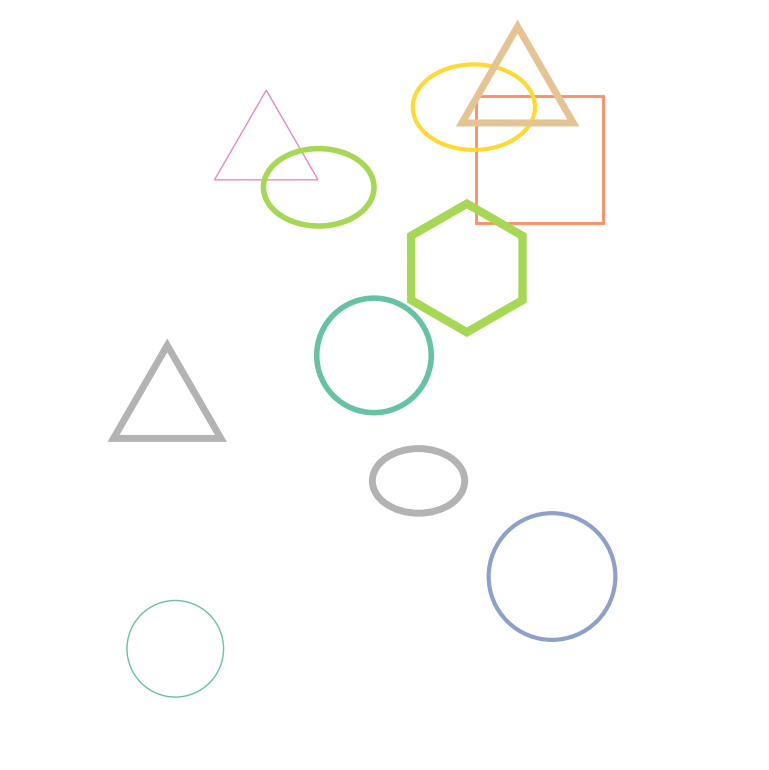[{"shape": "circle", "thickness": 2, "radius": 0.37, "center": [0.486, 0.538]}, {"shape": "circle", "thickness": 0.5, "radius": 0.31, "center": [0.228, 0.157]}, {"shape": "square", "thickness": 1, "radius": 0.41, "center": [0.701, 0.793]}, {"shape": "circle", "thickness": 1.5, "radius": 0.41, "center": [0.717, 0.251]}, {"shape": "triangle", "thickness": 0.5, "radius": 0.39, "center": [0.346, 0.805]}, {"shape": "oval", "thickness": 2, "radius": 0.36, "center": [0.414, 0.757]}, {"shape": "hexagon", "thickness": 3, "radius": 0.42, "center": [0.606, 0.652]}, {"shape": "oval", "thickness": 1.5, "radius": 0.4, "center": [0.615, 0.861]}, {"shape": "triangle", "thickness": 2.5, "radius": 0.42, "center": [0.672, 0.882]}, {"shape": "oval", "thickness": 2.5, "radius": 0.3, "center": [0.544, 0.375]}, {"shape": "triangle", "thickness": 2.5, "radius": 0.4, "center": [0.217, 0.471]}]